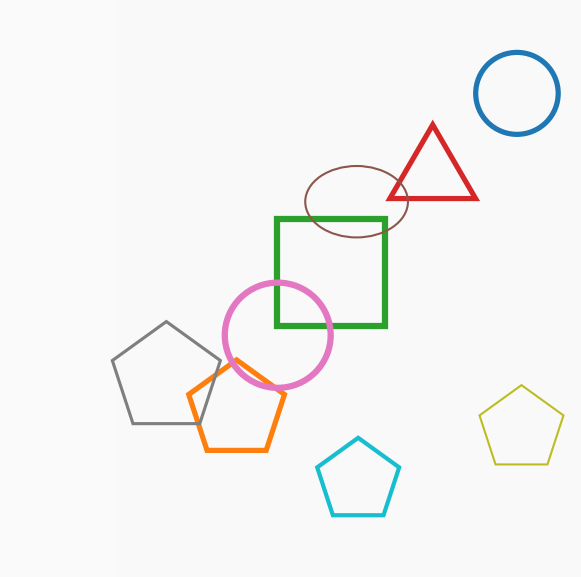[{"shape": "circle", "thickness": 2.5, "radius": 0.35, "center": [0.889, 0.837]}, {"shape": "pentagon", "thickness": 2.5, "radius": 0.43, "center": [0.407, 0.289]}, {"shape": "square", "thickness": 3, "radius": 0.46, "center": [0.57, 0.528]}, {"shape": "triangle", "thickness": 2.5, "radius": 0.43, "center": [0.744, 0.698]}, {"shape": "oval", "thickness": 1, "radius": 0.44, "center": [0.613, 0.65]}, {"shape": "circle", "thickness": 3, "radius": 0.46, "center": [0.478, 0.419]}, {"shape": "pentagon", "thickness": 1.5, "radius": 0.49, "center": [0.286, 0.345]}, {"shape": "pentagon", "thickness": 1, "radius": 0.38, "center": [0.897, 0.256]}, {"shape": "pentagon", "thickness": 2, "radius": 0.37, "center": [0.616, 0.167]}]